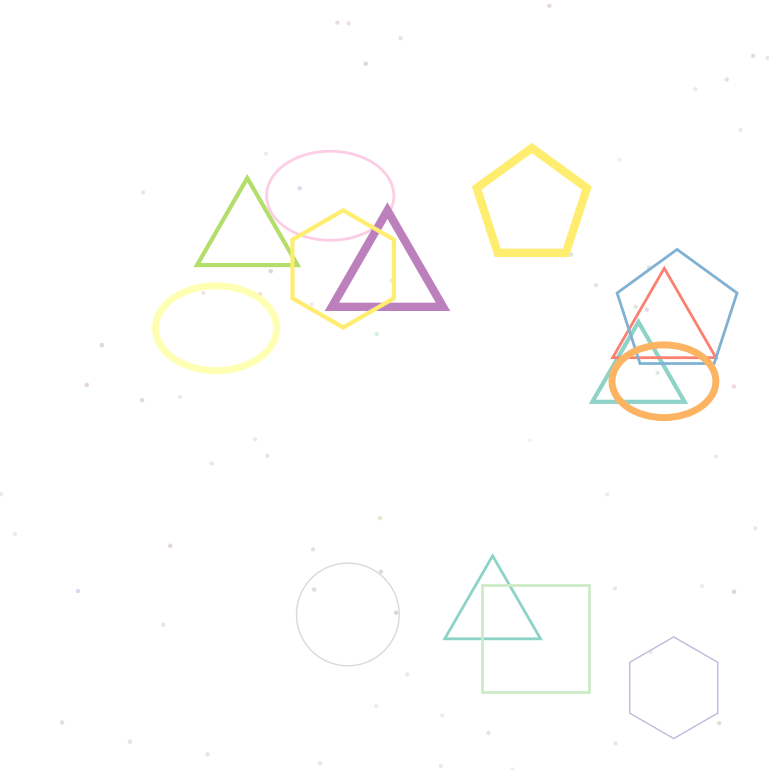[{"shape": "triangle", "thickness": 1.5, "radius": 0.35, "center": [0.829, 0.513]}, {"shape": "triangle", "thickness": 1, "radius": 0.36, "center": [0.64, 0.206]}, {"shape": "oval", "thickness": 2.5, "radius": 0.39, "center": [0.281, 0.574]}, {"shape": "hexagon", "thickness": 0.5, "radius": 0.33, "center": [0.875, 0.107]}, {"shape": "triangle", "thickness": 1, "radius": 0.39, "center": [0.863, 0.574]}, {"shape": "pentagon", "thickness": 1, "radius": 0.41, "center": [0.879, 0.594]}, {"shape": "oval", "thickness": 2.5, "radius": 0.34, "center": [0.862, 0.505]}, {"shape": "triangle", "thickness": 1.5, "radius": 0.38, "center": [0.321, 0.693]}, {"shape": "oval", "thickness": 1, "radius": 0.41, "center": [0.429, 0.746]}, {"shape": "circle", "thickness": 0.5, "radius": 0.33, "center": [0.452, 0.202]}, {"shape": "triangle", "thickness": 3, "radius": 0.42, "center": [0.503, 0.643]}, {"shape": "square", "thickness": 1, "radius": 0.35, "center": [0.695, 0.17]}, {"shape": "pentagon", "thickness": 3, "radius": 0.38, "center": [0.691, 0.733]}, {"shape": "hexagon", "thickness": 1.5, "radius": 0.38, "center": [0.446, 0.651]}]